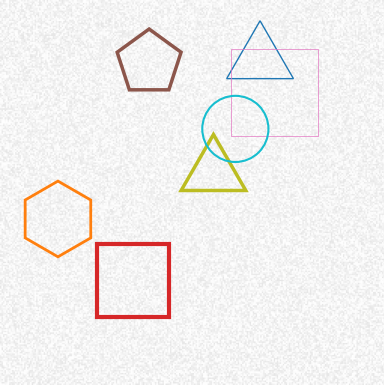[{"shape": "triangle", "thickness": 1, "radius": 0.5, "center": [0.675, 0.846]}, {"shape": "hexagon", "thickness": 2, "radius": 0.49, "center": [0.151, 0.431]}, {"shape": "square", "thickness": 3, "radius": 0.47, "center": [0.346, 0.271]}, {"shape": "pentagon", "thickness": 2.5, "radius": 0.44, "center": [0.387, 0.837]}, {"shape": "square", "thickness": 0.5, "radius": 0.56, "center": [0.714, 0.76]}, {"shape": "triangle", "thickness": 2.5, "radius": 0.48, "center": [0.554, 0.554]}, {"shape": "circle", "thickness": 1.5, "radius": 0.43, "center": [0.611, 0.665]}]